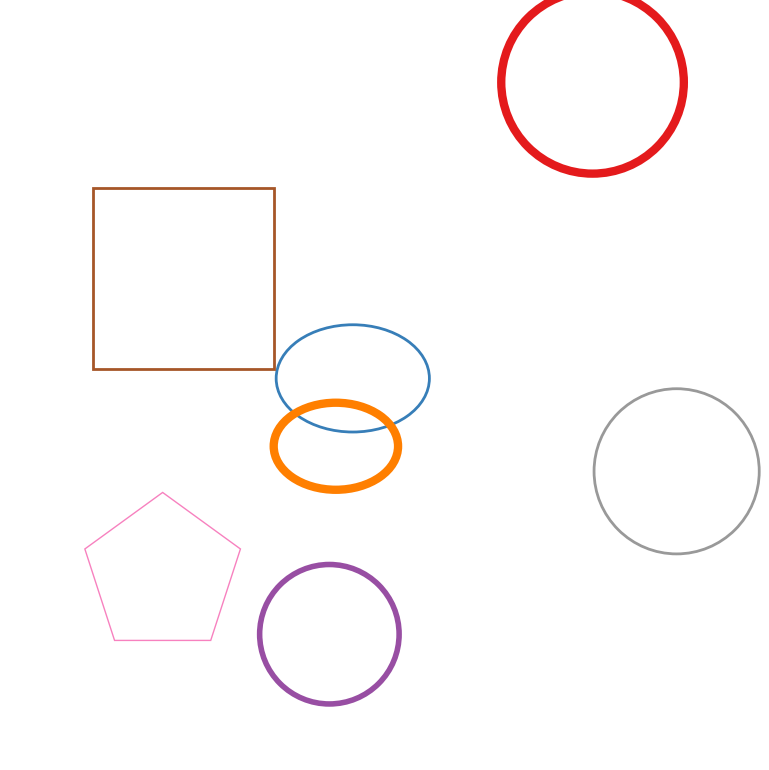[{"shape": "circle", "thickness": 3, "radius": 0.59, "center": [0.77, 0.893]}, {"shape": "oval", "thickness": 1, "radius": 0.5, "center": [0.458, 0.509]}, {"shape": "circle", "thickness": 2, "radius": 0.45, "center": [0.428, 0.176]}, {"shape": "oval", "thickness": 3, "radius": 0.4, "center": [0.436, 0.42]}, {"shape": "square", "thickness": 1, "radius": 0.59, "center": [0.238, 0.638]}, {"shape": "pentagon", "thickness": 0.5, "radius": 0.53, "center": [0.211, 0.254]}, {"shape": "circle", "thickness": 1, "radius": 0.54, "center": [0.879, 0.388]}]